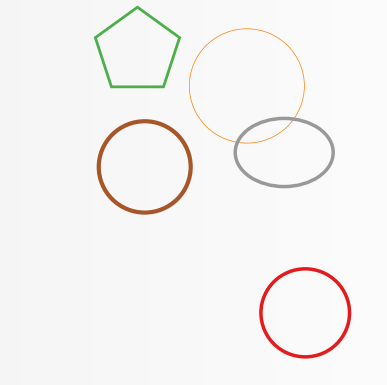[{"shape": "circle", "thickness": 2.5, "radius": 0.57, "center": [0.788, 0.187]}, {"shape": "pentagon", "thickness": 2, "radius": 0.57, "center": [0.355, 0.867]}, {"shape": "circle", "thickness": 0.5, "radius": 0.74, "center": [0.637, 0.777]}, {"shape": "circle", "thickness": 3, "radius": 0.59, "center": [0.373, 0.566]}, {"shape": "oval", "thickness": 2.5, "radius": 0.63, "center": [0.733, 0.604]}]